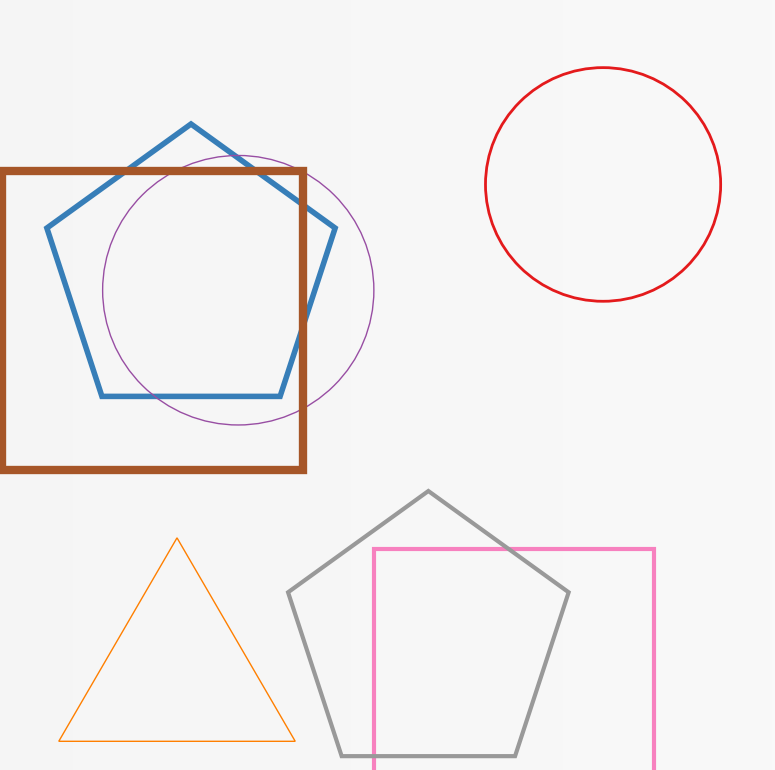[{"shape": "circle", "thickness": 1, "radius": 0.76, "center": [0.778, 0.76]}, {"shape": "pentagon", "thickness": 2, "radius": 0.98, "center": [0.246, 0.643]}, {"shape": "circle", "thickness": 0.5, "radius": 0.87, "center": [0.307, 0.623]}, {"shape": "triangle", "thickness": 0.5, "radius": 0.88, "center": [0.228, 0.125]}, {"shape": "square", "thickness": 3, "radius": 0.97, "center": [0.197, 0.584]}, {"shape": "square", "thickness": 1.5, "radius": 0.9, "center": [0.663, 0.105]}, {"shape": "pentagon", "thickness": 1.5, "radius": 0.95, "center": [0.553, 0.172]}]